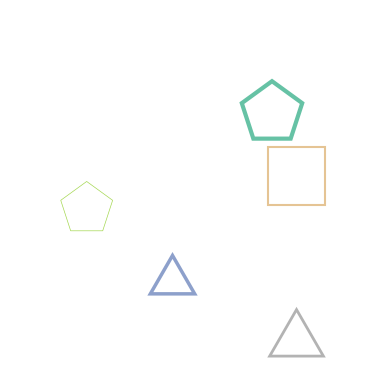[{"shape": "pentagon", "thickness": 3, "radius": 0.41, "center": [0.707, 0.707]}, {"shape": "triangle", "thickness": 2.5, "radius": 0.33, "center": [0.448, 0.27]}, {"shape": "pentagon", "thickness": 0.5, "radius": 0.35, "center": [0.225, 0.458]}, {"shape": "square", "thickness": 1.5, "radius": 0.37, "center": [0.77, 0.542]}, {"shape": "triangle", "thickness": 2, "radius": 0.4, "center": [0.77, 0.115]}]